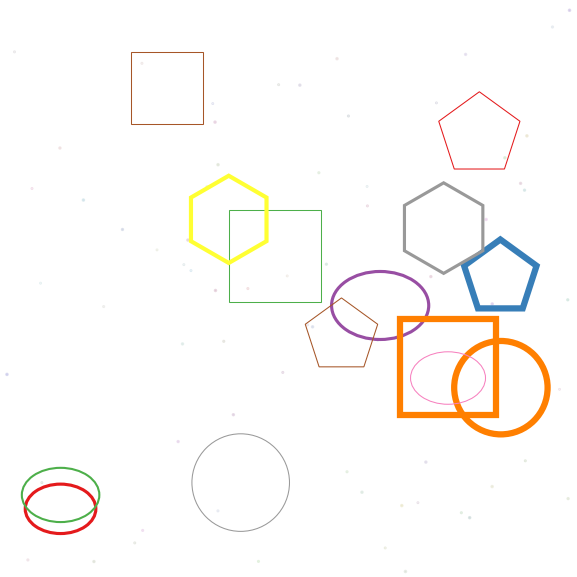[{"shape": "oval", "thickness": 1.5, "radius": 0.31, "center": [0.105, 0.118]}, {"shape": "pentagon", "thickness": 0.5, "radius": 0.37, "center": [0.83, 0.766]}, {"shape": "pentagon", "thickness": 3, "radius": 0.33, "center": [0.866, 0.518]}, {"shape": "oval", "thickness": 1, "radius": 0.34, "center": [0.105, 0.142]}, {"shape": "square", "thickness": 0.5, "radius": 0.4, "center": [0.476, 0.555]}, {"shape": "oval", "thickness": 1.5, "radius": 0.42, "center": [0.658, 0.47]}, {"shape": "circle", "thickness": 3, "radius": 0.4, "center": [0.867, 0.328]}, {"shape": "square", "thickness": 3, "radius": 0.42, "center": [0.776, 0.363]}, {"shape": "hexagon", "thickness": 2, "radius": 0.38, "center": [0.396, 0.619]}, {"shape": "pentagon", "thickness": 0.5, "radius": 0.33, "center": [0.591, 0.417]}, {"shape": "square", "thickness": 0.5, "radius": 0.31, "center": [0.289, 0.847]}, {"shape": "oval", "thickness": 0.5, "radius": 0.32, "center": [0.776, 0.345]}, {"shape": "circle", "thickness": 0.5, "radius": 0.42, "center": [0.417, 0.163]}, {"shape": "hexagon", "thickness": 1.5, "radius": 0.39, "center": [0.768, 0.604]}]